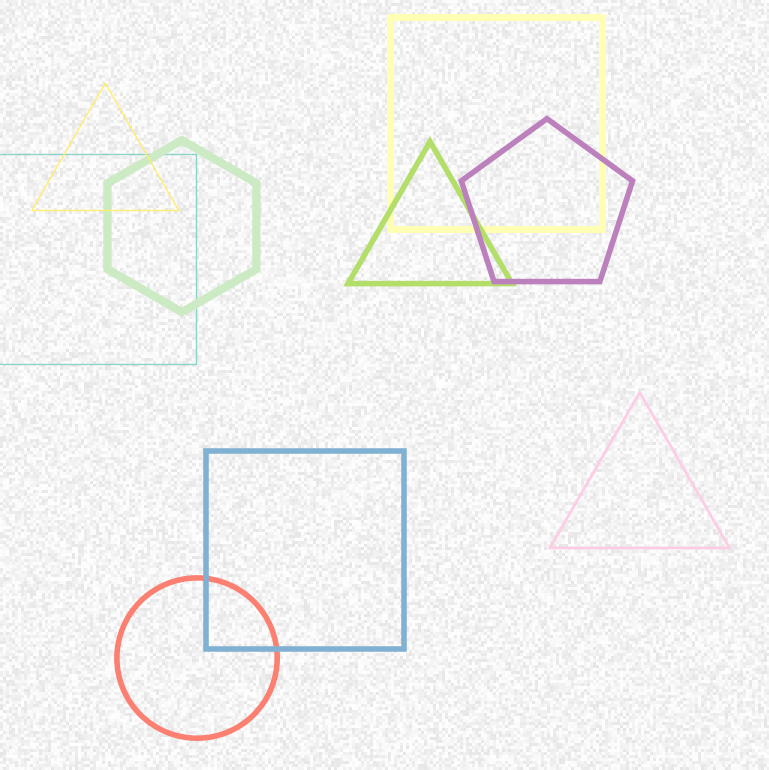[{"shape": "square", "thickness": 0.5, "radius": 0.68, "center": [0.119, 0.663]}, {"shape": "square", "thickness": 2.5, "radius": 0.69, "center": [0.644, 0.84]}, {"shape": "circle", "thickness": 2, "radius": 0.52, "center": [0.256, 0.145]}, {"shape": "square", "thickness": 2, "radius": 0.64, "center": [0.396, 0.286]}, {"shape": "triangle", "thickness": 2, "radius": 0.62, "center": [0.558, 0.693]}, {"shape": "triangle", "thickness": 1, "radius": 0.67, "center": [0.831, 0.356]}, {"shape": "pentagon", "thickness": 2, "radius": 0.58, "center": [0.71, 0.729]}, {"shape": "hexagon", "thickness": 3, "radius": 0.56, "center": [0.236, 0.706]}, {"shape": "triangle", "thickness": 0.5, "radius": 0.55, "center": [0.137, 0.782]}]